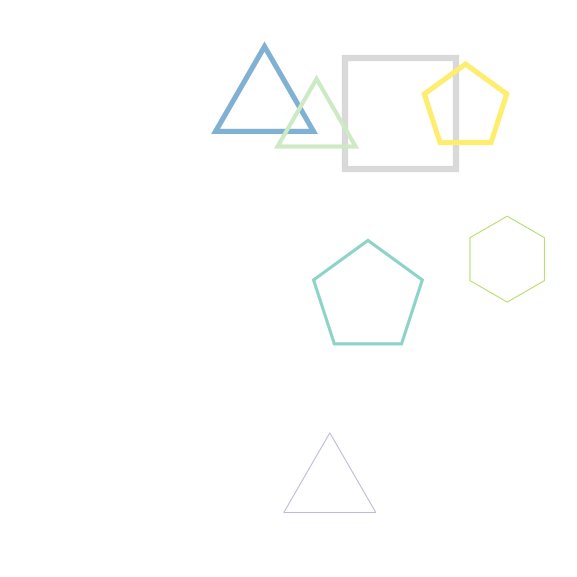[{"shape": "pentagon", "thickness": 1.5, "radius": 0.5, "center": [0.637, 0.484]}, {"shape": "triangle", "thickness": 0.5, "radius": 0.46, "center": [0.571, 0.158]}, {"shape": "triangle", "thickness": 2.5, "radius": 0.49, "center": [0.458, 0.821]}, {"shape": "hexagon", "thickness": 0.5, "radius": 0.37, "center": [0.878, 0.55]}, {"shape": "square", "thickness": 3, "radius": 0.48, "center": [0.694, 0.803]}, {"shape": "triangle", "thickness": 2, "radius": 0.39, "center": [0.548, 0.784]}, {"shape": "pentagon", "thickness": 2.5, "radius": 0.38, "center": [0.806, 0.813]}]